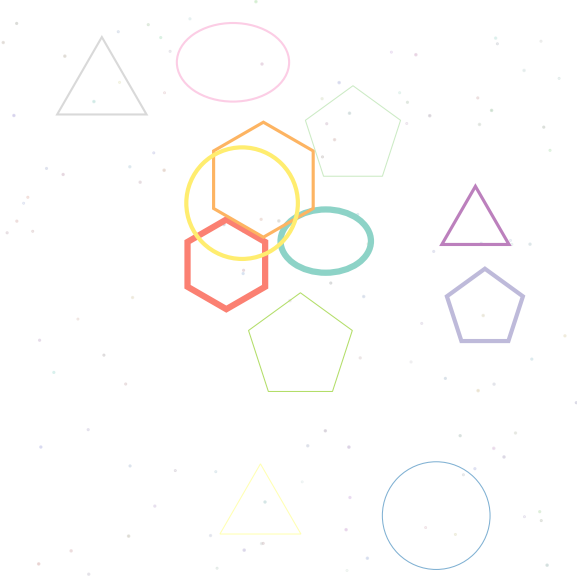[{"shape": "oval", "thickness": 3, "radius": 0.39, "center": [0.564, 0.582]}, {"shape": "triangle", "thickness": 0.5, "radius": 0.4, "center": [0.451, 0.115]}, {"shape": "pentagon", "thickness": 2, "radius": 0.35, "center": [0.84, 0.465]}, {"shape": "hexagon", "thickness": 3, "radius": 0.39, "center": [0.392, 0.541]}, {"shape": "circle", "thickness": 0.5, "radius": 0.47, "center": [0.755, 0.106]}, {"shape": "hexagon", "thickness": 1.5, "radius": 0.5, "center": [0.456, 0.688]}, {"shape": "pentagon", "thickness": 0.5, "radius": 0.47, "center": [0.52, 0.398]}, {"shape": "oval", "thickness": 1, "radius": 0.49, "center": [0.403, 0.891]}, {"shape": "triangle", "thickness": 1, "radius": 0.45, "center": [0.176, 0.846]}, {"shape": "triangle", "thickness": 1.5, "radius": 0.34, "center": [0.823, 0.609]}, {"shape": "pentagon", "thickness": 0.5, "radius": 0.43, "center": [0.611, 0.764]}, {"shape": "circle", "thickness": 2, "radius": 0.48, "center": [0.419, 0.647]}]